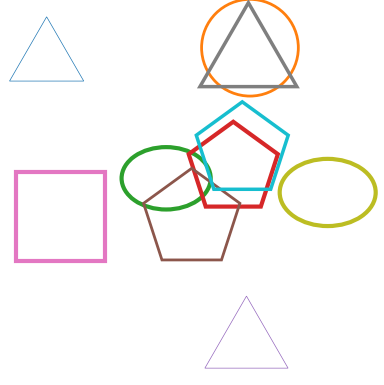[{"shape": "triangle", "thickness": 0.5, "radius": 0.56, "center": [0.121, 0.845]}, {"shape": "circle", "thickness": 2, "radius": 0.63, "center": [0.649, 0.876]}, {"shape": "oval", "thickness": 3, "radius": 0.58, "center": [0.432, 0.537]}, {"shape": "pentagon", "thickness": 3, "radius": 0.61, "center": [0.606, 0.562]}, {"shape": "triangle", "thickness": 0.5, "radius": 0.62, "center": [0.64, 0.106]}, {"shape": "pentagon", "thickness": 2, "radius": 0.66, "center": [0.498, 0.431]}, {"shape": "square", "thickness": 3, "radius": 0.58, "center": [0.158, 0.438]}, {"shape": "triangle", "thickness": 2.5, "radius": 0.73, "center": [0.645, 0.848]}, {"shape": "oval", "thickness": 3, "radius": 0.62, "center": [0.851, 0.5]}, {"shape": "pentagon", "thickness": 2.5, "radius": 0.63, "center": [0.629, 0.61]}]